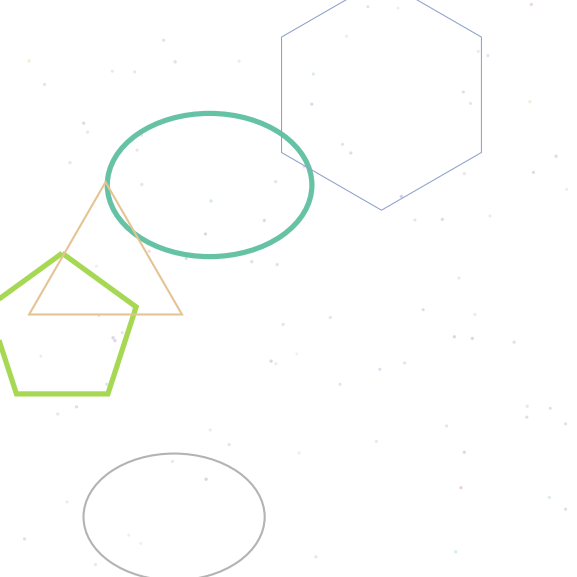[{"shape": "oval", "thickness": 2.5, "radius": 0.89, "center": [0.363, 0.679]}, {"shape": "hexagon", "thickness": 0.5, "radius": 1.0, "center": [0.661, 0.835]}, {"shape": "pentagon", "thickness": 2.5, "radius": 0.67, "center": [0.108, 0.426]}, {"shape": "triangle", "thickness": 1, "radius": 0.76, "center": [0.183, 0.531]}, {"shape": "oval", "thickness": 1, "radius": 0.78, "center": [0.301, 0.104]}]